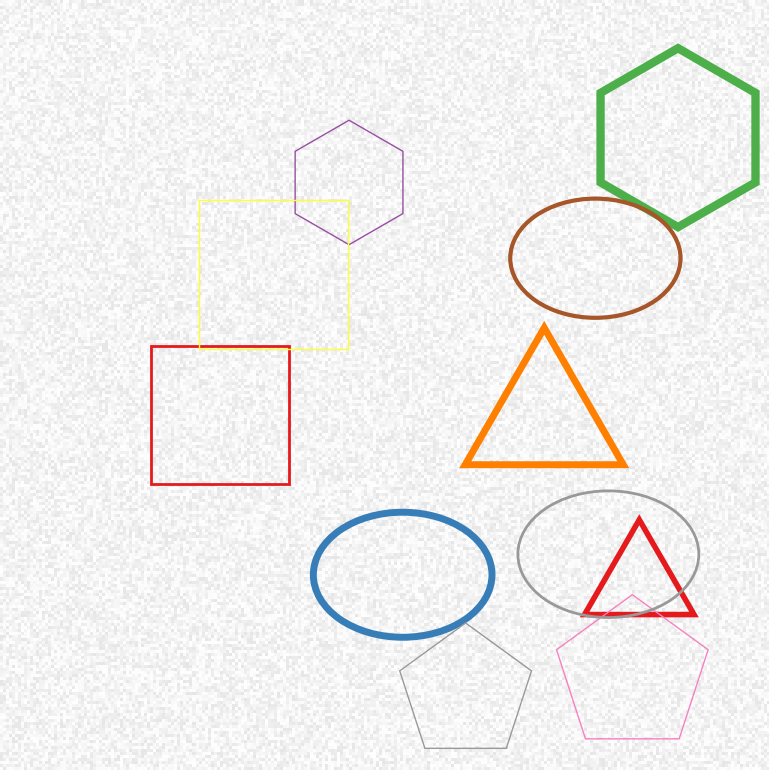[{"shape": "triangle", "thickness": 2, "radius": 0.41, "center": [0.83, 0.243]}, {"shape": "square", "thickness": 1, "radius": 0.45, "center": [0.286, 0.461]}, {"shape": "oval", "thickness": 2.5, "radius": 0.58, "center": [0.523, 0.254]}, {"shape": "hexagon", "thickness": 3, "radius": 0.58, "center": [0.881, 0.821]}, {"shape": "hexagon", "thickness": 0.5, "radius": 0.4, "center": [0.453, 0.763]}, {"shape": "triangle", "thickness": 2.5, "radius": 0.59, "center": [0.707, 0.456]}, {"shape": "square", "thickness": 0.5, "radius": 0.48, "center": [0.355, 0.643]}, {"shape": "oval", "thickness": 1.5, "radius": 0.55, "center": [0.773, 0.665]}, {"shape": "pentagon", "thickness": 0.5, "radius": 0.52, "center": [0.821, 0.124]}, {"shape": "oval", "thickness": 1, "radius": 0.59, "center": [0.79, 0.28]}, {"shape": "pentagon", "thickness": 0.5, "radius": 0.45, "center": [0.605, 0.101]}]